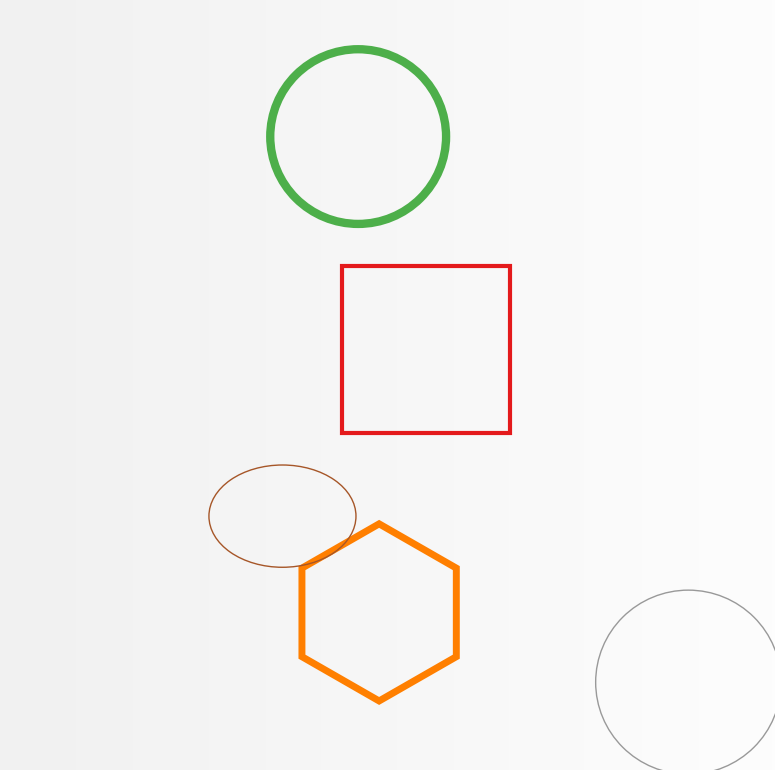[{"shape": "square", "thickness": 1.5, "radius": 0.54, "center": [0.55, 0.546]}, {"shape": "circle", "thickness": 3, "radius": 0.57, "center": [0.462, 0.823]}, {"shape": "hexagon", "thickness": 2.5, "radius": 0.58, "center": [0.489, 0.205]}, {"shape": "oval", "thickness": 0.5, "radius": 0.47, "center": [0.364, 0.33]}, {"shape": "circle", "thickness": 0.5, "radius": 0.6, "center": [0.888, 0.114]}]